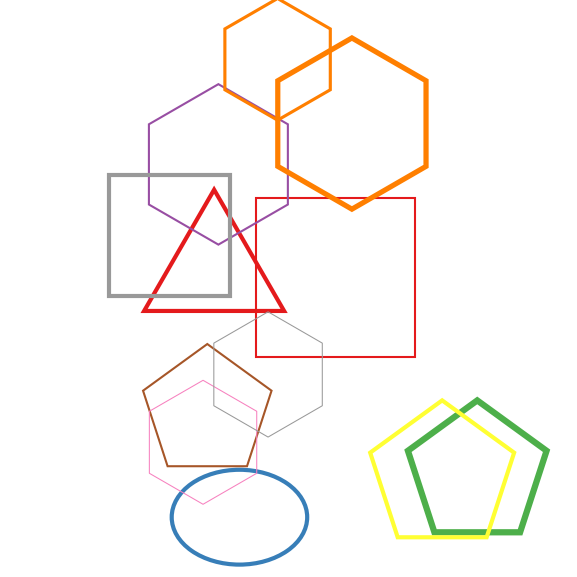[{"shape": "square", "thickness": 1, "radius": 0.69, "center": [0.581, 0.519]}, {"shape": "triangle", "thickness": 2, "radius": 0.7, "center": [0.371, 0.531]}, {"shape": "oval", "thickness": 2, "radius": 0.59, "center": [0.415, 0.104]}, {"shape": "pentagon", "thickness": 3, "radius": 0.63, "center": [0.826, 0.18]}, {"shape": "hexagon", "thickness": 1, "radius": 0.69, "center": [0.378, 0.714]}, {"shape": "hexagon", "thickness": 1.5, "radius": 0.53, "center": [0.481, 0.896]}, {"shape": "hexagon", "thickness": 2.5, "radius": 0.74, "center": [0.609, 0.785]}, {"shape": "pentagon", "thickness": 2, "radius": 0.66, "center": [0.766, 0.175]}, {"shape": "pentagon", "thickness": 1, "radius": 0.58, "center": [0.359, 0.286]}, {"shape": "hexagon", "thickness": 0.5, "radius": 0.54, "center": [0.352, 0.233]}, {"shape": "hexagon", "thickness": 0.5, "radius": 0.54, "center": [0.464, 0.351]}, {"shape": "square", "thickness": 2, "radius": 0.52, "center": [0.293, 0.591]}]